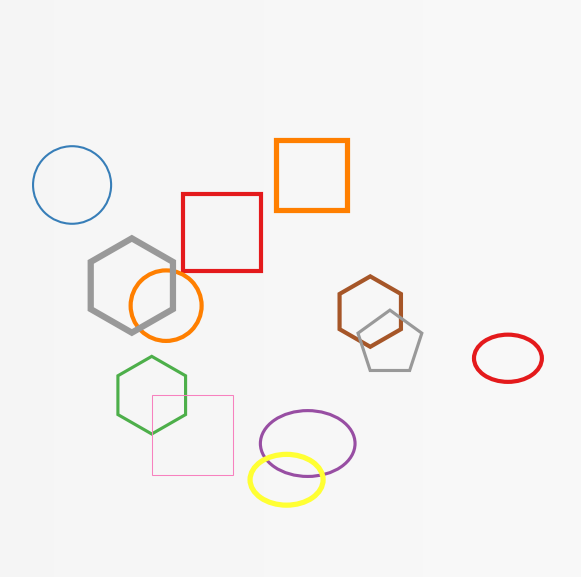[{"shape": "oval", "thickness": 2, "radius": 0.29, "center": [0.874, 0.379]}, {"shape": "square", "thickness": 2, "radius": 0.33, "center": [0.382, 0.596]}, {"shape": "circle", "thickness": 1, "radius": 0.34, "center": [0.124, 0.679]}, {"shape": "hexagon", "thickness": 1.5, "radius": 0.34, "center": [0.261, 0.315]}, {"shape": "oval", "thickness": 1.5, "radius": 0.41, "center": [0.529, 0.231]}, {"shape": "circle", "thickness": 2, "radius": 0.31, "center": [0.286, 0.47]}, {"shape": "square", "thickness": 2.5, "radius": 0.3, "center": [0.535, 0.696]}, {"shape": "oval", "thickness": 2.5, "radius": 0.31, "center": [0.493, 0.168]}, {"shape": "hexagon", "thickness": 2, "radius": 0.3, "center": [0.637, 0.46]}, {"shape": "square", "thickness": 0.5, "radius": 0.35, "center": [0.331, 0.246]}, {"shape": "hexagon", "thickness": 3, "radius": 0.41, "center": [0.227, 0.505]}, {"shape": "pentagon", "thickness": 1.5, "radius": 0.29, "center": [0.671, 0.404]}]